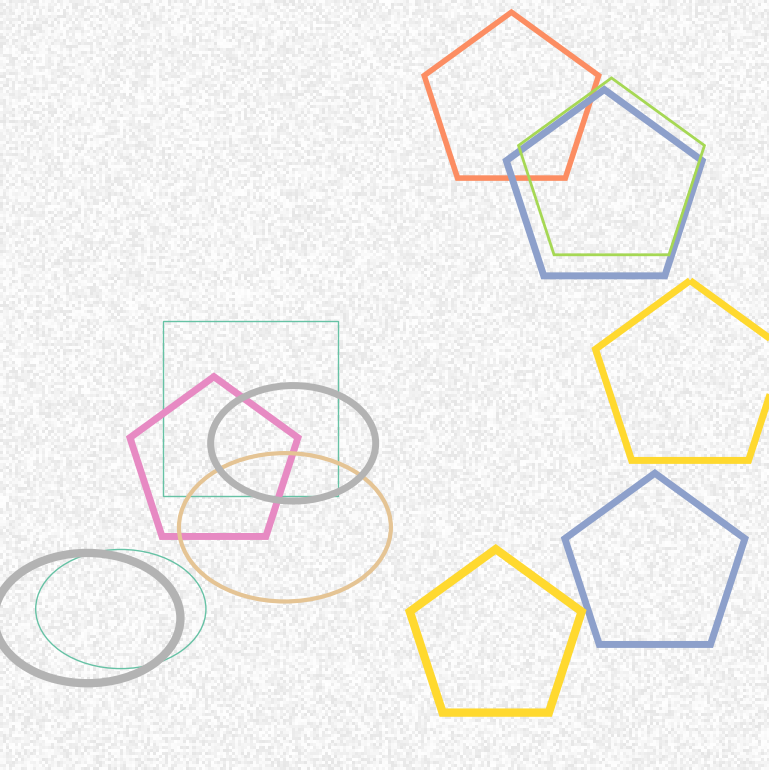[{"shape": "oval", "thickness": 0.5, "radius": 0.55, "center": [0.157, 0.209]}, {"shape": "square", "thickness": 0.5, "radius": 0.57, "center": [0.326, 0.469]}, {"shape": "pentagon", "thickness": 2, "radius": 0.6, "center": [0.664, 0.865]}, {"shape": "pentagon", "thickness": 2.5, "radius": 0.67, "center": [0.785, 0.75]}, {"shape": "pentagon", "thickness": 2.5, "radius": 0.61, "center": [0.85, 0.263]}, {"shape": "pentagon", "thickness": 2.5, "radius": 0.57, "center": [0.278, 0.396]}, {"shape": "pentagon", "thickness": 1, "radius": 0.63, "center": [0.794, 0.772]}, {"shape": "pentagon", "thickness": 3, "radius": 0.59, "center": [0.644, 0.169]}, {"shape": "pentagon", "thickness": 2.5, "radius": 0.65, "center": [0.896, 0.507]}, {"shape": "oval", "thickness": 1.5, "radius": 0.69, "center": [0.37, 0.315]}, {"shape": "oval", "thickness": 3, "radius": 0.6, "center": [0.113, 0.197]}, {"shape": "oval", "thickness": 2.5, "radius": 0.54, "center": [0.381, 0.424]}]